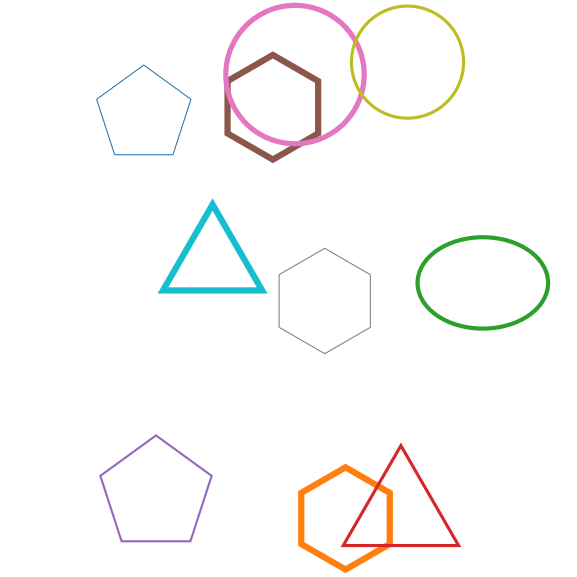[{"shape": "pentagon", "thickness": 0.5, "radius": 0.43, "center": [0.249, 0.801]}, {"shape": "hexagon", "thickness": 3, "radius": 0.44, "center": [0.598, 0.101]}, {"shape": "oval", "thickness": 2, "radius": 0.57, "center": [0.836, 0.509]}, {"shape": "triangle", "thickness": 1.5, "radius": 0.58, "center": [0.694, 0.112]}, {"shape": "pentagon", "thickness": 1, "radius": 0.51, "center": [0.27, 0.144]}, {"shape": "hexagon", "thickness": 3, "radius": 0.45, "center": [0.472, 0.813]}, {"shape": "circle", "thickness": 2.5, "radius": 0.6, "center": [0.511, 0.87]}, {"shape": "hexagon", "thickness": 0.5, "radius": 0.46, "center": [0.562, 0.478]}, {"shape": "circle", "thickness": 1.5, "radius": 0.49, "center": [0.706, 0.892]}, {"shape": "triangle", "thickness": 3, "radius": 0.5, "center": [0.368, 0.546]}]